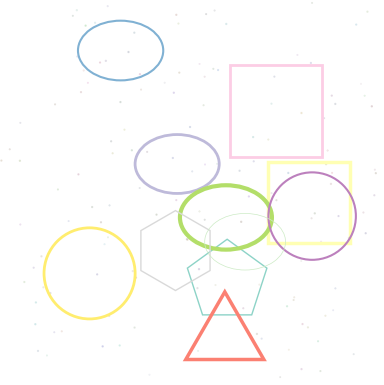[{"shape": "pentagon", "thickness": 1, "radius": 0.54, "center": [0.59, 0.27]}, {"shape": "square", "thickness": 2.5, "radius": 0.53, "center": [0.803, 0.474]}, {"shape": "oval", "thickness": 2, "radius": 0.55, "center": [0.46, 0.574]}, {"shape": "triangle", "thickness": 2.5, "radius": 0.59, "center": [0.584, 0.125]}, {"shape": "oval", "thickness": 1.5, "radius": 0.55, "center": [0.313, 0.869]}, {"shape": "oval", "thickness": 3, "radius": 0.6, "center": [0.587, 0.435]}, {"shape": "square", "thickness": 2, "radius": 0.6, "center": [0.716, 0.712]}, {"shape": "hexagon", "thickness": 1, "radius": 0.52, "center": [0.456, 0.349]}, {"shape": "circle", "thickness": 1.5, "radius": 0.57, "center": [0.811, 0.439]}, {"shape": "oval", "thickness": 0.5, "radius": 0.52, "center": [0.637, 0.372]}, {"shape": "circle", "thickness": 2, "radius": 0.59, "center": [0.233, 0.29]}]